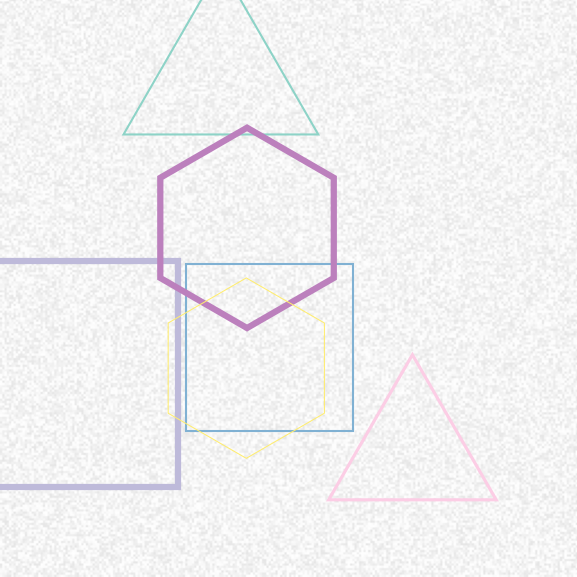[{"shape": "triangle", "thickness": 1, "radius": 0.97, "center": [0.382, 0.864]}, {"shape": "square", "thickness": 3, "radius": 0.98, "center": [0.113, 0.352]}, {"shape": "square", "thickness": 1, "radius": 0.72, "center": [0.466, 0.397]}, {"shape": "triangle", "thickness": 1.5, "radius": 0.84, "center": [0.714, 0.217]}, {"shape": "hexagon", "thickness": 3, "radius": 0.87, "center": [0.428, 0.605]}, {"shape": "hexagon", "thickness": 0.5, "radius": 0.78, "center": [0.426, 0.362]}]